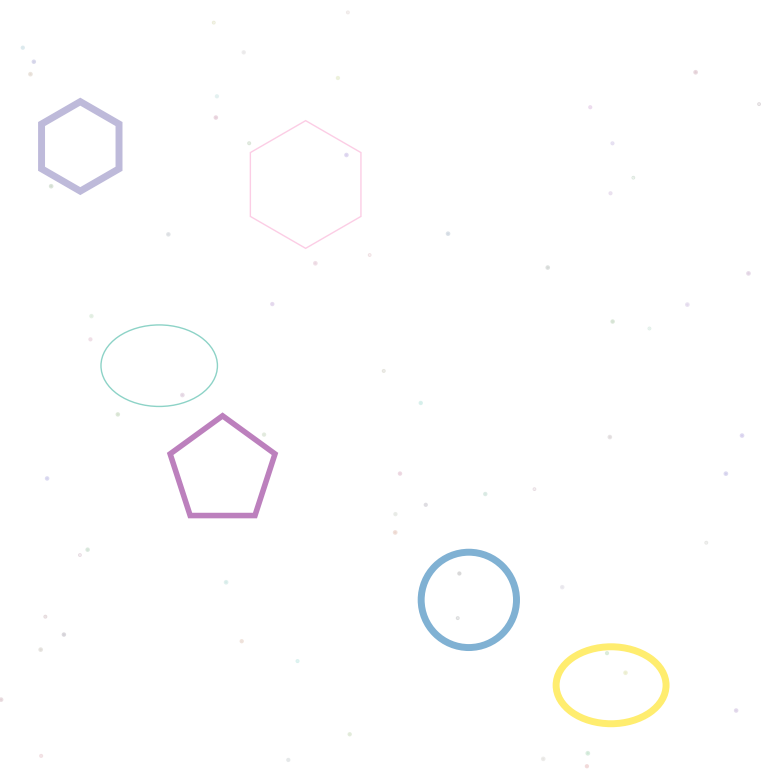[{"shape": "oval", "thickness": 0.5, "radius": 0.38, "center": [0.207, 0.525]}, {"shape": "hexagon", "thickness": 2.5, "radius": 0.29, "center": [0.104, 0.81]}, {"shape": "circle", "thickness": 2.5, "radius": 0.31, "center": [0.609, 0.221]}, {"shape": "hexagon", "thickness": 0.5, "radius": 0.41, "center": [0.397, 0.76]}, {"shape": "pentagon", "thickness": 2, "radius": 0.36, "center": [0.289, 0.388]}, {"shape": "oval", "thickness": 2.5, "radius": 0.36, "center": [0.794, 0.11]}]